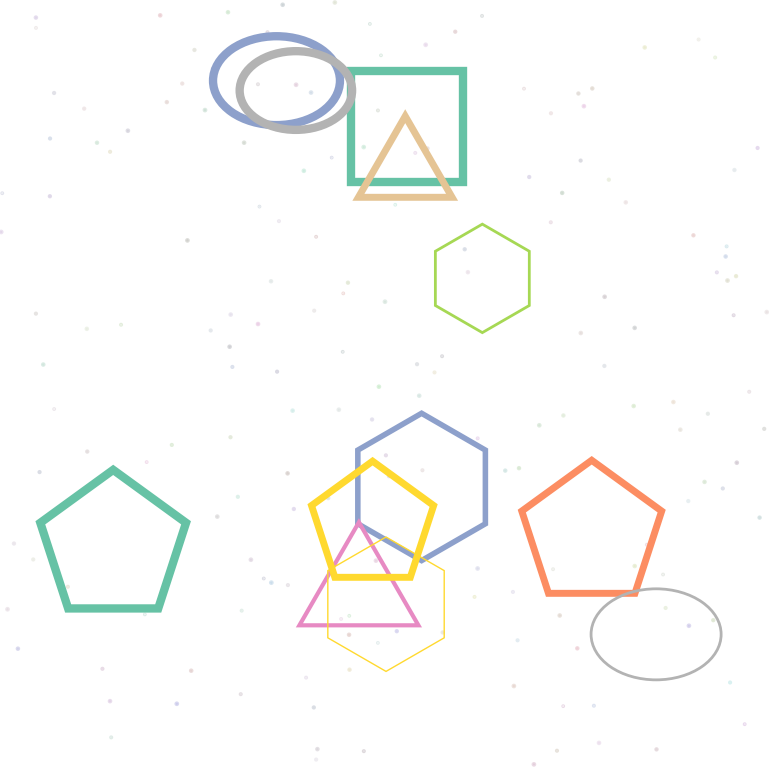[{"shape": "pentagon", "thickness": 3, "radius": 0.5, "center": [0.147, 0.29]}, {"shape": "square", "thickness": 3, "radius": 0.36, "center": [0.529, 0.836]}, {"shape": "pentagon", "thickness": 2.5, "radius": 0.48, "center": [0.768, 0.307]}, {"shape": "oval", "thickness": 3, "radius": 0.41, "center": [0.359, 0.895]}, {"shape": "hexagon", "thickness": 2, "radius": 0.48, "center": [0.548, 0.368]}, {"shape": "triangle", "thickness": 1.5, "radius": 0.45, "center": [0.466, 0.233]}, {"shape": "hexagon", "thickness": 1, "radius": 0.35, "center": [0.626, 0.638]}, {"shape": "pentagon", "thickness": 2.5, "radius": 0.42, "center": [0.484, 0.318]}, {"shape": "hexagon", "thickness": 0.5, "radius": 0.44, "center": [0.501, 0.215]}, {"shape": "triangle", "thickness": 2.5, "radius": 0.35, "center": [0.526, 0.779]}, {"shape": "oval", "thickness": 3, "radius": 0.37, "center": [0.384, 0.882]}, {"shape": "oval", "thickness": 1, "radius": 0.42, "center": [0.852, 0.176]}]